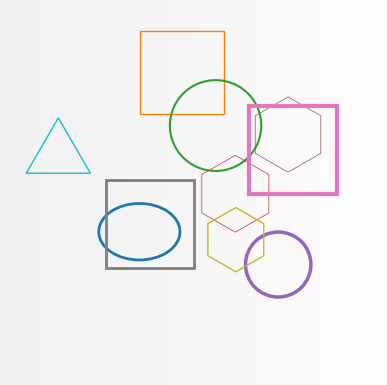[{"shape": "oval", "thickness": 2, "radius": 0.52, "center": [0.36, 0.398]}, {"shape": "square", "thickness": 1, "radius": 0.54, "center": [0.469, 0.811]}, {"shape": "circle", "thickness": 1.5, "radius": 0.59, "center": [0.556, 0.674]}, {"shape": "hexagon", "thickness": 0.5, "radius": 0.5, "center": [0.607, 0.497]}, {"shape": "circle", "thickness": 2.5, "radius": 0.42, "center": [0.718, 0.313]}, {"shape": "hexagon", "thickness": 0.5, "radius": 0.49, "center": [0.743, 0.651]}, {"shape": "square", "thickness": 3, "radius": 0.57, "center": [0.757, 0.611]}, {"shape": "square", "thickness": 2, "radius": 0.57, "center": [0.386, 0.418]}, {"shape": "hexagon", "thickness": 1, "radius": 0.42, "center": [0.609, 0.377]}, {"shape": "triangle", "thickness": 1, "radius": 0.48, "center": [0.151, 0.598]}]